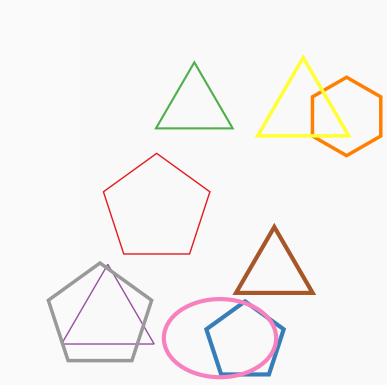[{"shape": "pentagon", "thickness": 1, "radius": 0.72, "center": [0.404, 0.457]}, {"shape": "pentagon", "thickness": 3, "radius": 0.52, "center": [0.632, 0.112]}, {"shape": "triangle", "thickness": 1.5, "radius": 0.57, "center": [0.501, 0.724]}, {"shape": "triangle", "thickness": 1, "radius": 0.69, "center": [0.278, 0.175]}, {"shape": "hexagon", "thickness": 2.5, "radius": 0.51, "center": [0.895, 0.698]}, {"shape": "triangle", "thickness": 2.5, "radius": 0.68, "center": [0.782, 0.715]}, {"shape": "triangle", "thickness": 3, "radius": 0.57, "center": [0.708, 0.296]}, {"shape": "oval", "thickness": 3, "radius": 0.72, "center": [0.568, 0.122]}, {"shape": "pentagon", "thickness": 2.5, "radius": 0.7, "center": [0.258, 0.177]}]